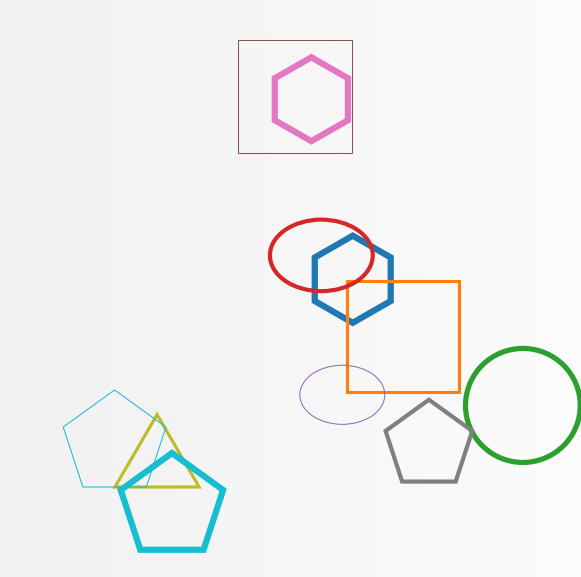[{"shape": "hexagon", "thickness": 3, "radius": 0.38, "center": [0.607, 0.516]}, {"shape": "square", "thickness": 1.5, "radius": 0.48, "center": [0.693, 0.416]}, {"shape": "circle", "thickness": 2.5, "radius": 0.49, "center": [0.9, 0.297]}, {"shape": "oval", "thickness": 2, "radius": 0.44, "center": [0.553, 0.557]}, {"shape": "oval", "thickness": 0.5, "radius": 0.37, "center": [0.589, 0.316]}, {"shape": "square", "thickness": 0.5, "radius": 0.49, "center": [0.508, 0.833]}, {"shape": "hexagon", "thickness": 3, "radius": 0.36, "center": [0.536, 0.827]}, {"shape": "pentagon", "thickness": 2, "radius": 0.39, "center": [0.738, 0.229]}, {"shape": "triangle", "thickness": 1.5, "radius": 0.42, "center": [0.27, 0.198]}, {"shape": "pentagon", "thickness": 3, "radius": 0.46, "center": [0.296, 0.122]}, {"shape": "pentagon", "thickness": 0.5, "radius": 0.46, "center": [0.197, 0.231]}]